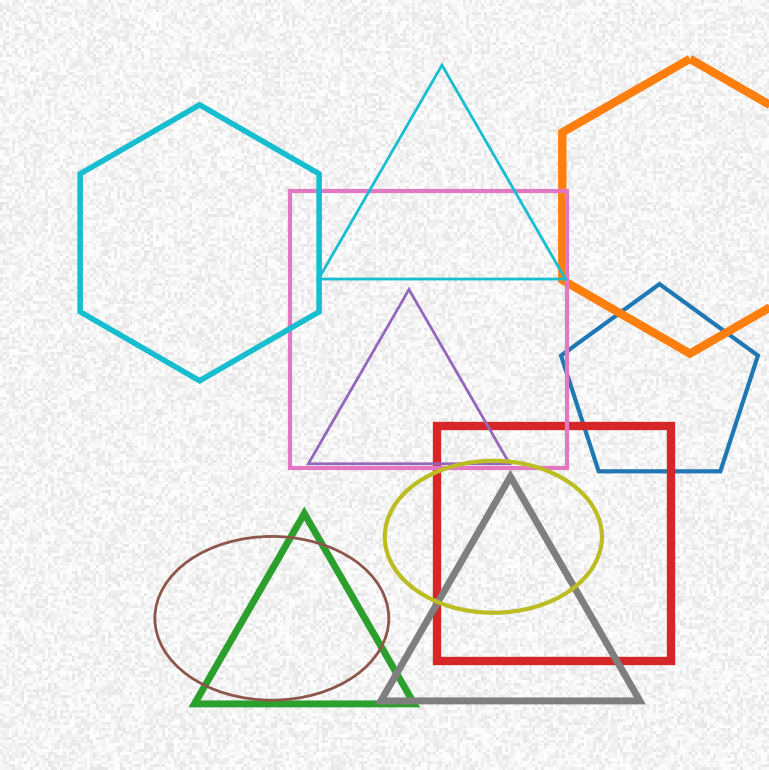[{"shape": "pentagon", "thickness": 1.5, "radius": 0.67, "center": [0.856, 0.497]}, {"shape": "hexagon", "thickness": 3, "radius": 0.96, "center": [0.896, 0.732]}, {"shape": "triangle", "thickness": 2.5, "radius": 0.82, "center": [0.395, 0.168]}, {"shape": "square", "thickness": 3, "radius": 0.76, "center": [0.72, 0.294]}, {"shape": "triangle", "thickness": 1, "radius": 0.75, "center": [0.531, 0.473]}, {"shape": "oval", "thickness": 1, "radius": 0.76, "center": [0.353, 0.197]}, {"shape": "square", "thickness": 1.5, "radius": 0.9, "center": [0.556, 0.572]}, {"shape": "triangle", "thickness": 2.5, "radius": 0.97, "center": [0.663, 0.187]}, {"shape": "oval", "thickness": 1.5, "radius": 0.71, "center": [0.641, 0.303]}, {"shape": "hexagon", "thickness": 2, "radius": 0.9, "center": [0.259, 0.685]}, {"shape": "triangle", "thickness": 1, "radius": 0.93, "center": [0.574, 0.73]}]